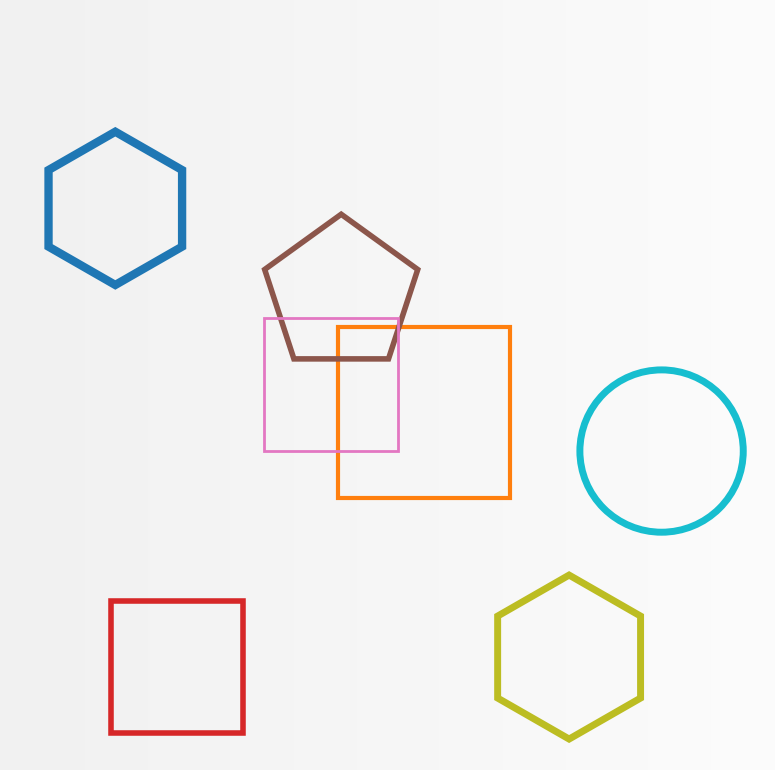[{"shape": "hexagon", "thickness": 3, "radius": 0.5, "center": [0.149, 0.729]}, {"shape": "square", "thickness": 1.5, "radius": 0.56, "center": [0.547, 0.464]}, {"shape": "square", "thickness": 2, "radius": 0.43, "center": [0.229, 0.134]}, {"shape": "pentagon", "thickness": 2, "radius": 0.52, "center": [0.44, 0.618]}, {"shape": "square", "thickness": 1, "radius": 0.43, "center": [0.427, 0.5]}, {"shape": "hexagon", "thickness": 2.5, "radius": 0.53, "center": [0.734, 0.147]}, {"shape": "circle", "thickness": 2.5, "radius": 0.53, "center": [0.854, 0.414]}]